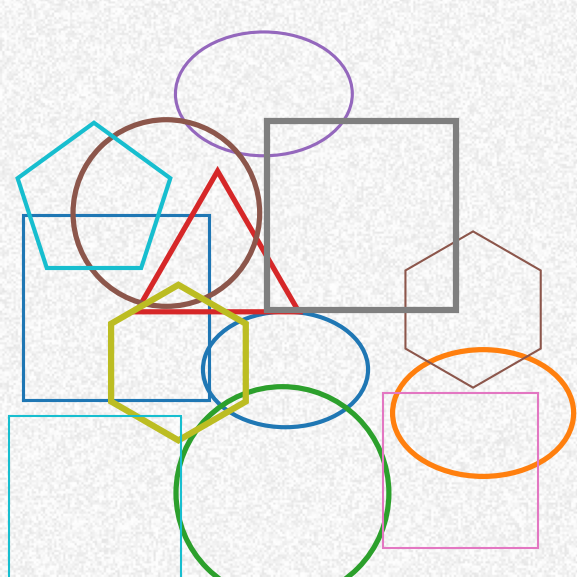[{"shape": "square", "thickness": 1.5, "radius": 0.8, "center": [0.201, 0.467]}, {"shape": "oval", "thickness": 2, "radius": 0.71, "center": [0.494, 0.359]}, {"shape": "oval", "thickness": 2.5, "radius": 0.78, "center": [0.837, 0.284]}, {"shape": "circle", "thickness": 2.5, "radius": 0.92, "center": [0.489, 0.145]}, {"shape": "triangle", "thickness": 2.5, "radius": 0.81, "center": [0.377, 0.54]}, {"shape": "oval", "thickness": 1.5, "radius": 0.77, "center": [0.457, 0.837]}, {"shape": "hexagon", "thickness": 1, "radius": 0.68, "center": [0.819, 0.463]}, {"shape": "circle", "thickness": 2.5, "radius": 0.81, "center": [0.288, 0.63]}, {"shape": "square", "thickness": 1, "radius": 0.67, "center": [0.798, 0.185]}, {"shape": "square", "thickness": 3, "radius": 0.82, "center": [0.626, 0.626]}, {"shape": "hexagon", "thickness": 3, "radius": 0.67, "center": [0.309, 0.371]}, {"shape": "square", "thickness": 1, "radius": 0.75, "center": [0.165, 0.13]}, {"shape": "pentagon", "thickness": 2, "radius": 0.7, "center": [0.163, 0.648]}]